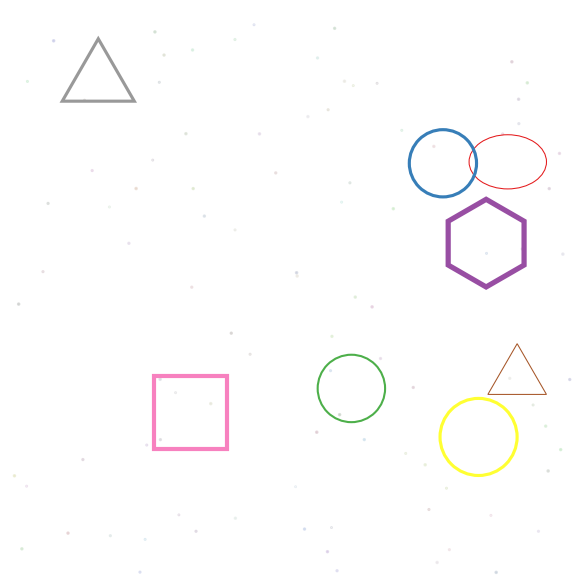[{"shape": "oval", "thickness": 0.5, "radius": 0.34, "center": [0.879, 0.719]}, {"shape": "circle", "thickness": 1.5, "radius": 0.29, "center": [0.767, 0.716]}, {"shape": "circle", "thickness": 1, "radius": 0.29, "center": [0.608, 0.326]}, {"shape": "hexagon", "thickness": 2.5, "radius": 0.38, "center": [0.842, 0.578]}, {"shape": "circle", "thickness": 1.5, "radius": 0.33, "center": [0.829, 0.243]}, {"shape": "triangle", "thickness": 0.5, "radius": 0.29, "center": [0.896, 0.345]}, {"shape": "square", "thickness": 2, "radius": 0.32, "center": [0.33, 0.285]}, {"shape": "triangle", "thickness": 1.5, "radius": 0.36, "center": [0.17, 0.86]}]